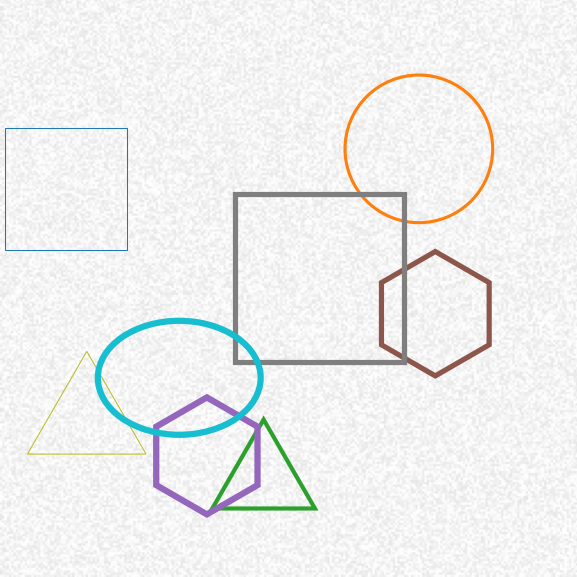[{"shape": "square", "thickness": 0.5, "radius": 0.53, "center": [0.115, 0.672]}, {"shape": "circle", "thickness": 1.5, "radius": 0.64, "center": [0.725, 0.741]}, {"shape": "triangle", "thickness": 2, "radius": 0.51, "center": [0.456, 0.17]}, {"shape": "hexagon", "thickness": 3, "radius": 0.51, "center": [0.358, 0.21]}, {"shape": "hexagon", "thickness": 2.5, "radius": 0.54, "center": [0.754, 0.456]}, {"shape": "square", "thickness": 2.5, "radius": 0.73, "center": [0.553, 0.518]}, {"shape": "triangle", "thickness": 0.5, "radius": 0.59, "center": [0.15, 0.272]}, {"shape": "oval", "thickness": 3, "radius": 0.7, "center": [0.31, 0.345]}]